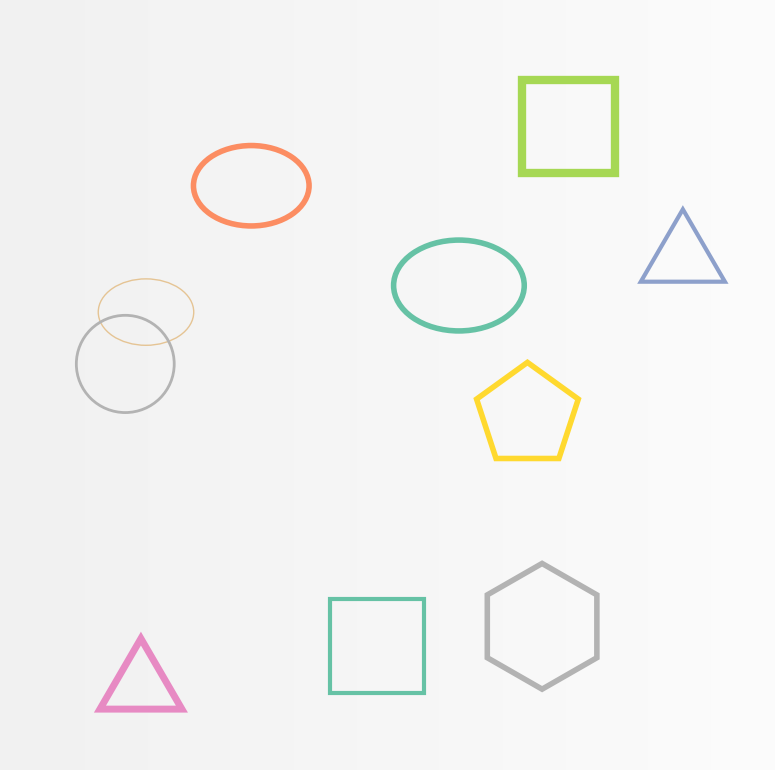[{"shape": "square", "thickness": 1.5, "radius": 0.3, "center": [0.487, 0.161]}, {"shape": "oval", "thickness": 2, "radius": 0.42, "center": [0.592, 0.629]}, {"shape": "oval", "thickness": 2, "radius": 0.37, "center": [0.324, 0.759]}, {"shape": "triangle", "thickness": 1.5, "radius": 0.31, "center": [0.881, 0.665]}, {"shape": "triangle", "thickness": 2.5, "radius": 0.31, "center": [0.182, 0.11]}, {"shape": "square", "thickness": 3, "radius": 0.3, "center": [0.734, 0.836]}, {"shape": "pentagon", "thickness": 2, "radius": 0.34, "center": [0.681, 0.46]}, {"shape": "oval", "thickness": 0.5, "radius": 0.31, "center": [0.188, 0.595]}, {"shape": "hexagon", "thickness": 2, "radius": 0.41, "center": [0.699, 0.187]}, {"shape": "circle", "thickness": 1, "radius": 0.32, "center": [0.162, 0.527]}]